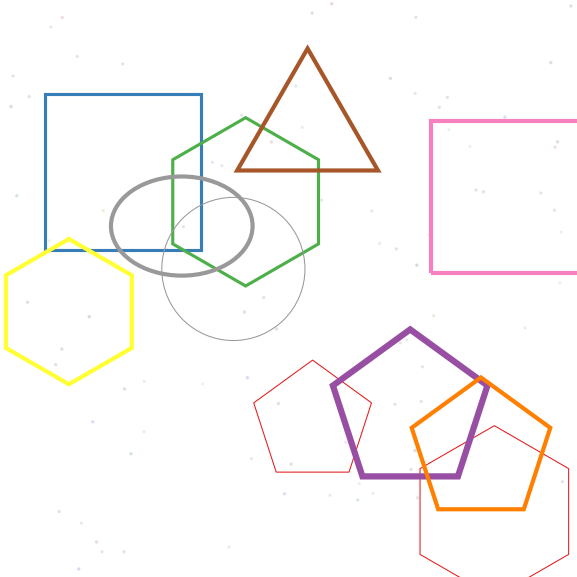[{"shape": "pentagon", "thickness": 0.5, "radius": 0.54, "center": [0.541, 0.268]}, {"shape": "hexagon", "thickness": 0.5, "radius": 0.74, "center": [0.856, 0.113]}, {"shape": "square", "thickness": 1.5, "radius": 0.68, "center": [0.213, 0.701]}, {"shape": "hexagon", "thickness": 1.5, "radius": 0.73, "center": [0.425, 0.65]}, {"shape": "pentagon", "thickness": 3, "radius": 0.7, "center": [0.71, 0.288]}, {"shape": "pentagon", "thickness": 2, "radius": 0.63, "center": [0.833, 0.219]}, {"shape": "hexagon", "thickness": 2, "radius": 0.63, "center": [0.119, 0.46]}, {"shape": "triangle", "thickness": 2, "radius": 0.7, "center": [0.533, 0.774]}, {"shape": "square", "thickness": 2, "radius": 0.66, "center": [0.877, 0.658]}, {"shape": "circle", "thickness": 0.5, "radius": 0.62, "center": [0.404, 0.533]}, {"shape": "oval", "thickness": 2, "radius": 0.61, "center": [0.315, 0.608]}]